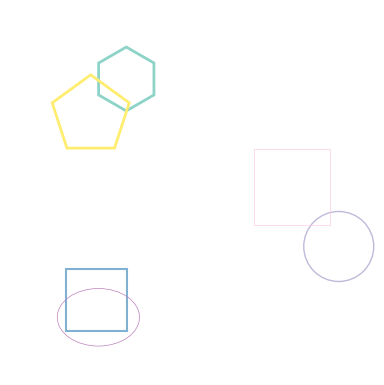[{"shape": "hexagon", "thickness": 2, "radius": 0.41, "center": [0.328, 0.795]}, {"shape": "circle", "thickness": 1, "radius": 0.45, "center": [0.88, 0.36]}, {"shape": "square", "thickness": 1.5, "radius": 0.4, "center": [0.251, 0.22]}, {"shape": "square", "thickness": 0.5, "radius": 0.49, "center": [0.758, 0.514]}, {"shape": "oval", "thickness": 0.5, "radius": 0.53, "center": [0.256, 0.176]}, {"shape": "pentagon", "thickness": 2, "radius": 0.53, "center": [0.236, 0.7]}]